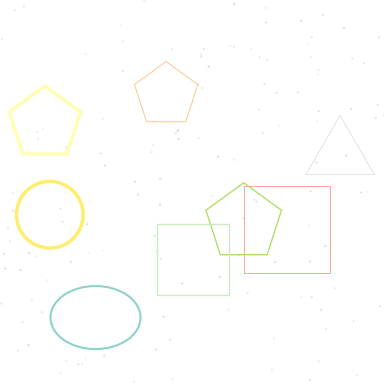[{"shape": "oval", "thickness": 1.5, "radius": 0.59, "center": [0.248, 0.175]}, {"shape": "pentagon", "thickness": 2.5, "radius": 0.49, "center": [0.117, 0.679]}, {"shape": "square", "thickness": 0.5, "radius": 0.56, "center": [0.745, 0.403]}, {"shape": "pentagon", "thickness": 0.5, "radius": 0.43, "center": [0.432, 0.754]}, {"shape": "pentagon", "thickness": 1, "radius": 0.52, "center": [0.633, 0.422]}, {"shape": "triangle", "thickness": 0.5, "radius": 0.51, "center": [0.883, 0.598]}, {"shape": "square", "thickness": 1, "radius": 0.46, "center": [0.502, 0.326]}, {"shape": "circle", "thickness": 2.5, "radius": 0.43, "center": [0.129, 0.442]}]